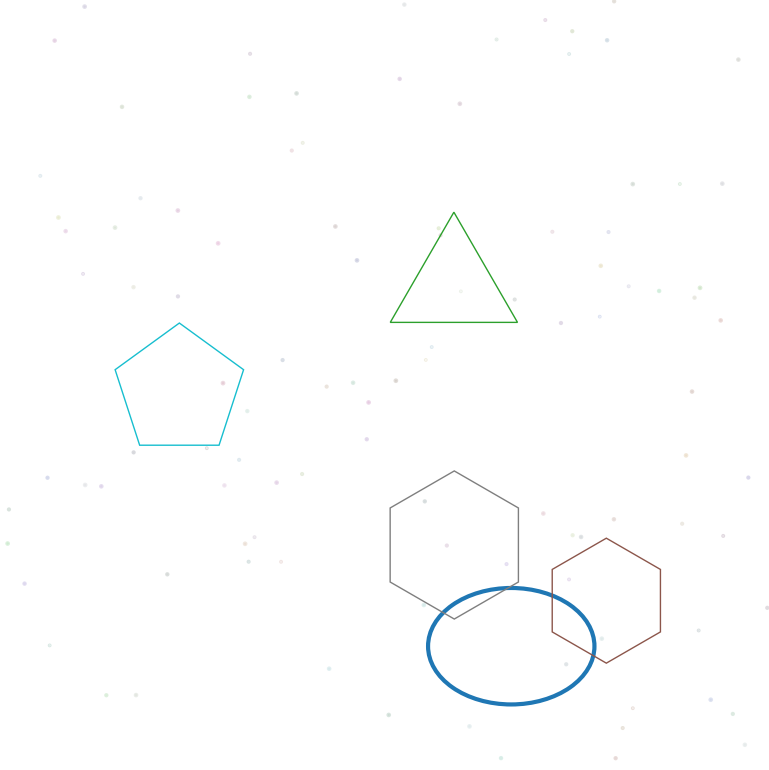[{"shape": "oval", "thickness": 1.5, "radius": 0.54, "center": [0.664, 0.161]}, {"shape": "triangle", "thickness": 0.5, "radius": 0.48, "center": [0.589, 0.629]}, {"shape": "hexagon", "thickness": 0.5, "radius": 0.41, "center": [0.787, 0.22]}, {"shape": "hexagon", "thickness": 0.5, "radius": 0.48, "center": [0.59, 0.292]}, {"shape": "pentagon", "thickness": 0.5, "radius": 0.44, "center": [0.233, 0.493]}]